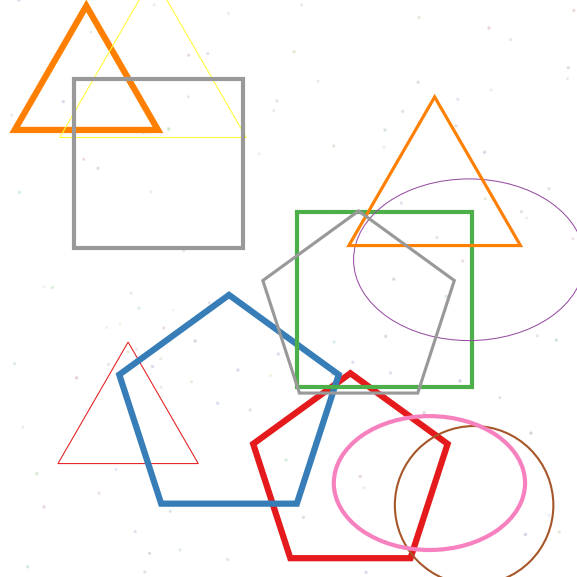[{"shape": "triangle", "thickness": 0.5, "radius": 0.7, "center": [0.222, 0.267]}, {"shape": "pentagon", "thickness": 3, "radius": 0.89, "center": [0.607, 0.176]}, {"shape": "pentagon", "thickness": 3, "radius": 1.0, "center": [0.397, 0.289]}, {"shape": "square", "thickness": 2, "radius": 0.76, "center": [0.666, 0.481]}, {"shape": "oval", "thickness": 0.5, "radius": 1.0, "center": [0.812, 0.549]}, {"shape": "triangle", "thickness": 3, "radius": 0.72, "center": [0.15, 0.846]}, {"shape": "triangle", "thickness": 1.5, "radius": 0.86, "center": [0.753, 0.66]}, {"shape": "triangle", "thickness": 0.5, "radius": 0.93, "center": [0.265, 0.854]}, {"shape": "circle", "thickness": 1, "radius": 0.69, "center": [0.821, 0.124]}, {"shape": "oval", "thickness": 2, "radius": 0.83, "center": [0.744, 0.163]}, {"shape": "square", "thickness": 2, "radius": 0.73, "center": [0.275, 0.716]}, {"shape": "pentagon", "thickness": 1.5, "radius": 0.87, "center": [0.621, 0.46]}]